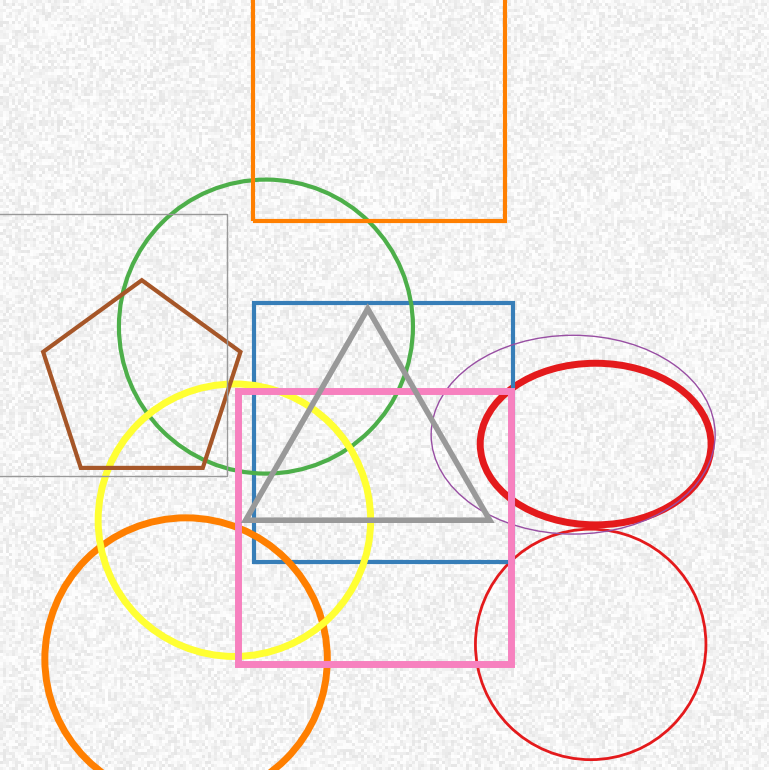[{"shape": "oval", "thickness": 2.5, "radius": 0.75, "center": [0.774, 0.423]}, {"shape": "circle", "thickness": 1, "radius": 0.75, "center": [0.767, 0.163]}, {"shape": "square", "thickness": 1.5, "radius": 0.84, "center": [0.499, 0.438]}, {"shape": "circle", "thickness": 1.5, "radius": 0.95, "center": [0.345, 0.576]}, {"shape": "oval", "thickness": 0.5, "radius": 0.92, "center": [0.744, 0.436]}, {"shape": "circle", "thickness": 2.5, "radius": 0.92, "center": [0.242, 0.144]}, {"shape": "square", "thickness": 1.5, "radius": 0.82, "center": [0.492, 0.877]}, {"shape": "circle", "thickness": 2.5, "radius": 0.88, "center": [0.304, 0.324]}, {"shape": "pentagon", "thickness": 1.5, "radius": 0.67, "center": [0.184, 0.501]}, {"shape": "square", "thickness": 2.5, "radius": 0.89, "center": [0.486, 0.315]}, {"shape": "triangle", "thickness": 2, "radius": 0.92, "center": [0.478, 0.416]}, {"shape": "square", "thickness": 0.5, "radius": 0.85, "center": [0.125, 0.552]}]